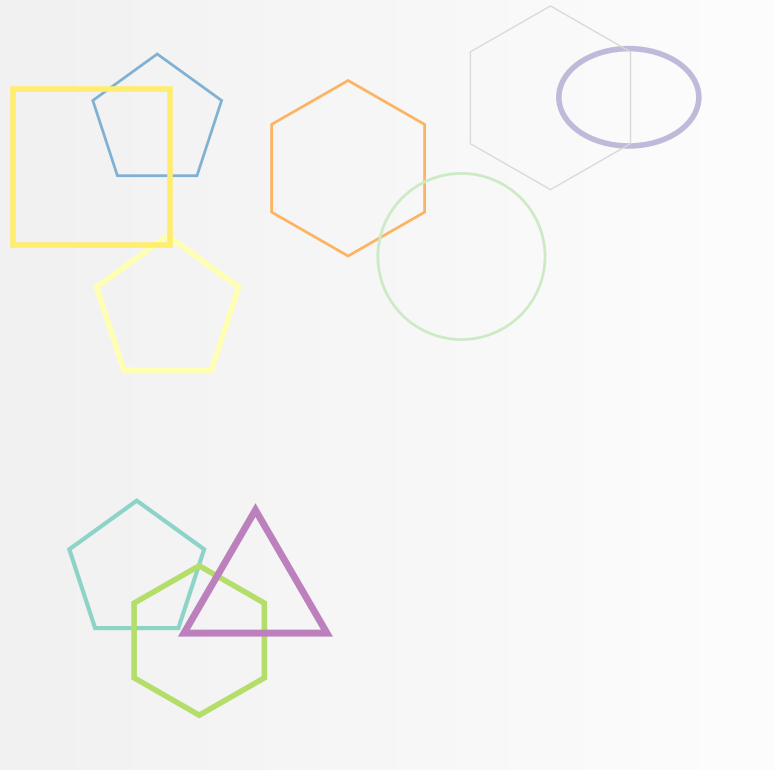[{"shape": "pentagon", "thickness": 1.5, "radius": 0.46, "center": [0.176, 0.258]}, {"shape": "pentagon", "thickness": 2, "radius": 0.48, "center": [0.216, 0.597]}, {"shape": "oval", "thickness": 2, "radius": 0.45, "center": [0.811, 0.874]}, {"shape": "pentagon", "thickness": 1, "radius": 0.44, "center": [0.203, 0.843]}, {"shape": "hexagon", "thickness": 1, "radius": 0.57, "center": [0.449, 0.781]}, {"shape": "hexagon", "thickness": 2, "radius": 0.49, "center": [0.257, 0.168]}, {"shape": "hexagon", "thickness": 0.5, "radius": 0.6, "center": [0.71, 0.873]}, {"shape": "triangle", "thickness": 2.5, "radius": 0.53, "center": [0.33, 0.231]}, {"shape": "circle", "thickness": 1, "radius": 0.54, "center": [0.595, 0.667]}, {"shape": "square", "thickness": 2, "radius": 0.51, "center": [0.118, 0.783]}]